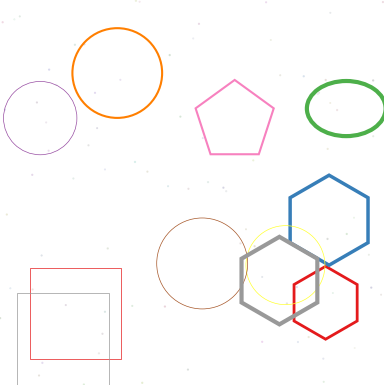[{"shape": "hexagon", "thickness": 2, "radius": 0.47, "center": [0.846, 0.214]}, {"shape": "square", "thickness": 0.5, "radius": 0.59, "center": [0.195, 0.185]}, {"shape": "hexagon", "thickness": 2.5, "radius": 0.58, "center": [0.855, 0.428]}, {"shape": "oval", "thickness": 3, "radius": 0.51, "center": [0.899, 0.718]}, {"shape": "circle", "thickness": 0.5, "radius": 0.48, "center": [0.104, 0.693]}, {"shape": "circle", "thickness": 1.5, "radius": 0.58, "center": [0.305, 0.81]}, {"shape": "circle", "thickness": 0.5, "radius": 0.51, "center": [0.741, 0.311]}, {"shape": "circle", "thickness": 0.5, "radius": 0.59, "center": [0.525, 0.316]}, {"shape": "pentagon", "thickness": 1.5, "radius": 0.53, "center": [0.61, 0.686]}, {"shape": "square", "thickness": 0.5, "radius": 0.6, "center": [0.163, 0.12]}, {"shape": "hexagon", "thickness": 3, "radius": 0.57, "center": [0.726, 0.271]}]